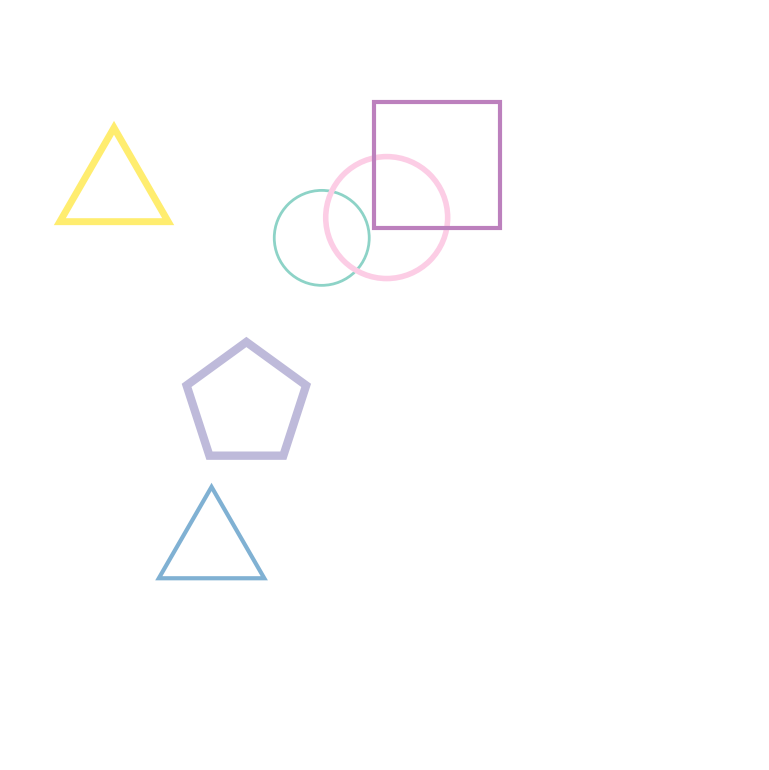[{"shape": "circle", "thickness": 1, "radius": 0.31, "center": [0.418, 0.691]}, {"shape": "pentagon", "thickness": 3, "radius": 0.41, "center": [0.32, 0.474]}, {"shape": "triangle", "thickness": 1.5, "radius": 0.4, "center": [0.275, 0.289]}, {"shape": "circle", "thickness": 2, "radius": 0.4, "center": [0.502, 0.717]}, {"shape": "square", "thickness": 1.5, "radius": 0.41, "center": [0.567, 0.785]}, {"shape": "triangle", "thickness": 2.5, "radius": 0.41, "center": [0.148, 0.753]}]